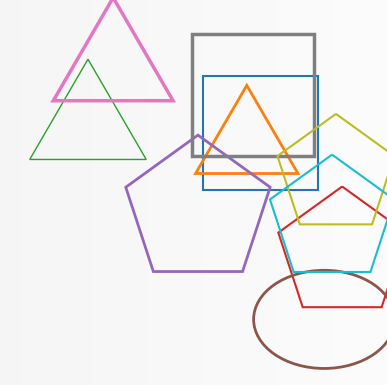[{"shape": "square", "thickness": 1.5, "radius": 0.74, "center": [0.672, 0.654]}, {"shape": "triangle", "thickness": 2, "radius": 0.76, "center": [0.637, 0.626]}, {"shape": "triangle", "thickness": 1, "radius": 0.87, "center": [0.227, 0.673]}, {"shape": "pentagon", "thickness": 1.5, "radius": 0.87, "center": [0.883, 0.342]}, {"shape": "pentagon", "thickness": 2, "radius": 0.98, "center": [0.511, 0.453]}, {"shape": "oval", "thickness": 2, "radius": 0.91, "center": [0.837, 0.17]}, {"shape": "triangle", "thickness": 2.5, "radius": 0.89, "center": [0.292, 0.828]}, {"shape": "square", "thickness": 2.5, "radius": 0.79, "center": [0.654, 0.753]}, {"shape": "pentagon", "thickness": 1.5, "radius": 0.79, "center": [0.867, 0.546]}, {"shape": "pentagon", "thickness": 1.5, "radius": 0.84, "center": [0.857, 0.43]}]